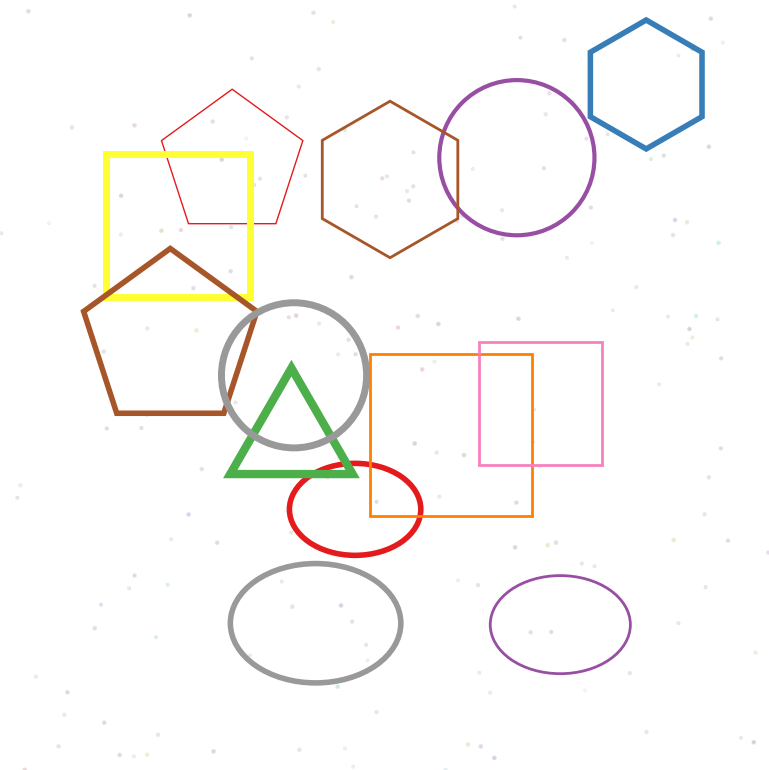[{"shape": "oval", "thickness": 2, "radius": 0.43, "center": [0.461, 0.338]}, {"shape": "pentagon", "thickness": 0.5, "radius": 0.48, "center": [0.302, 0.788]}, {"shape": "hexagon", "thickness": 2, "radius": 0.42, "center": [0.839, 0.89]}, {"shape": "triangle", "thickness": 3, "radius": 0.46, "center": [0.378, 0.43]}, {"shape": "oval", "thickness": 1, "radius": 0.45, "center": [0.728, 0.189]}, {"shape": "circle", "thickness": 1.5, "radius": 0.5, "center": [0.671, 0.795]}, {"shape": "square", "thickness": 1, "radius": 0.53, "center": [0.586, 0.435]}, {"shape": "square", "thickness": 2.5, "radius": 0.47, "center": [0.231, 0.708]}, {"shape": "hexagon", "thickness": 1, "radius": 0.51, "center": [0.507, 0.767]}, {"shape": "pentagon", "thickness": 2, "radius": 0.59, "center": [0.221, 0.559]}, {"shape": "square", "thickness": 1, "radius": 0.4, "center": [0.702, 0.476]}, {"shape": "oval", "thickness": 2, "radius": 0.55, "center": [0.41, 0.191]}, {"shape": "circle", "thickness": 2.5, "radius": 0.47, "center": [0.382, 0.513]}]